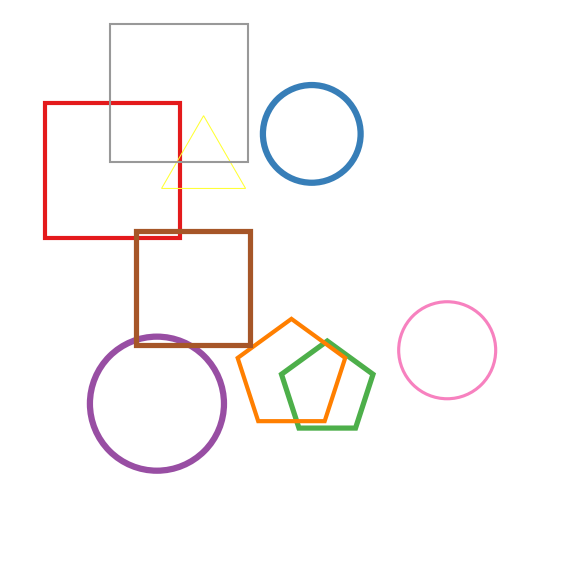[{"shape": "square", "thickness": 2, "radius": 0.59, "center": [0.195, 0.704]}, {"shape": "circle", "thickness": 3, "radius": 0.42, "center": [0.54, 0.767]}, {"shape": "pentagon", "thickness": 2.5, "radius": 0.42, "center": [0.567, 0.325]}, {"shape": "circle", "thickness": 3, "radius": 0.58, "center": [0.272, 0.3]}, {"shape": "pentagon", "thickness": 2, "radius": 0.49, "center": [0.505, 0.349]}, {"shape": "triangle", "thickness": 0.5, "radius": 0.42, "center": [0.353, 0.715]}, {"shape": "square", "thickness": 2.5, "radius": 0.49, "center": [0.334, 0.501]}, {"shape": "circle", "thickness": 1.5, "radius": 0.42, "center": [0.774, 0.393]}, {"shape": "square", "thickness": 1, "radius": 0.6, "center": [0.31, 0.839]}]